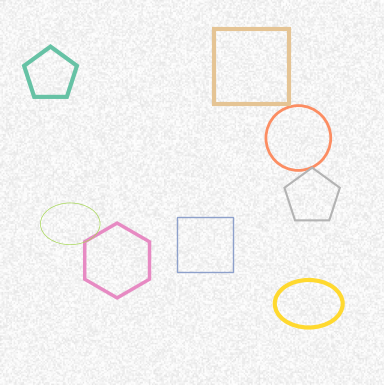[{"shape": "pentagon", "thickness": 3, "radius": 0.36, "center": [0.131, 0.807]}, {"shape": "circle", "thickness": 2, "radius": 0.42, "center": [0.775, 0.642]}, {"shape": "square", "thickness": 1, "radius": 0.36, "center": [0.532, 0.366]}, {"shape": "hexagon", "thickness": 2.5, "radius": 0.49, "center": [0.304, 0.323]}, {"shape": "oval", "thickness": 0.5, "radius": 0.39, "center": [0.182, 0.419]}, {"shape": "oval", "thickness": 3, "radius": 0.44, "center": [0.802, 0.211]}, {"shape": "square", "thickness": 3, "radius": 0.49, "center": [0.654, 0.828]}, {"shape": "pentagon", "thickness": 1.5, "radius": 0.38, "center": [0.811, 0.489]}]